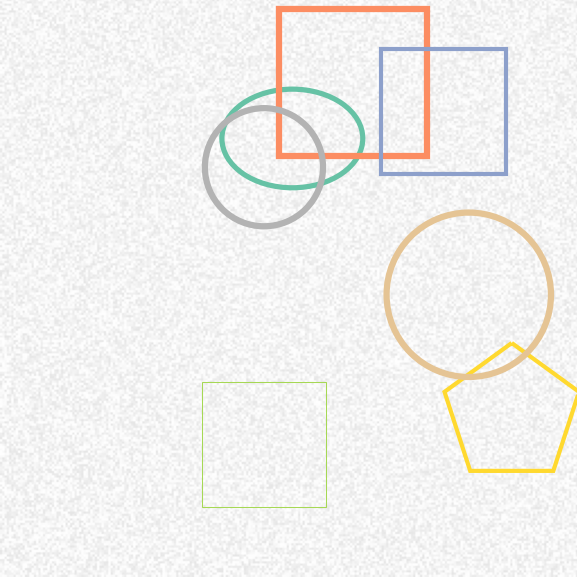[{"shape": "oval", "thickness": 2.5, "radius": 0.61, "center": [0.506, 0.759]}, {"shape": "square", "thickness": 3, "radius": 0.64, "center": [0.611, 0.857]}, {"shape": "square", "thickness": 2, "radius": 0.54, "center": [0.768, 0.806]}, {"shape": "square", "thickness": 0.5, "radius": 0.54, "center": [0.457, 0.229]}, {"shape": "pentagon", "thickness": 2, "radius": 0.61, "center": [0.886, 0.283]}, {"shape": "circle", "thickness": 3, "radius": 0.71, "center": [0.812, 0.489]}, {"shape": "circle", "thickness": 3, "radius": 0.51, "center": [0.457, 0.71]}]